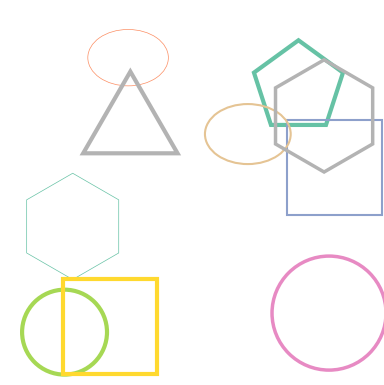[{"shape": "hexagon", "thickness": 0.5, "radius": 0.69, "center": [0.189, 0.412]}, {"shape": "pentagon", "thickness": 3, "radius": 0.61, "center": [0.775, 0.774]}, {"shape": "oval", "thickness": 0.5, "radius": 0.52, "center": [0.333, 0.85]}, {"shape": "square", "thickness": 1.5, "radius": 0.62, "center": [0.868, 0.565]}, {"shape": "circle", "thickness": 2.5, "radius": 0.74, "center": [0.855, 0.187]}, {"shape": "circle", "thickness": 3, "radius": 0.55, "center": [0.168, 0.137]}, {"shape": "square", "thickness": 3, "radius": 0.61, "center": [0.286, 0.152]}, {"shape": "oval", "thickness": 1.5, "radius": 0.56, "center": [0.644, 0.652]}, {"shape": "hexagon", "thickness": 2.5, "radius": 0.73, "center": [0.842, 0.699]}, {"shape": "triangle", "thickness": 3, "radius": 0.71, "center": [0.339, 0.673]}]